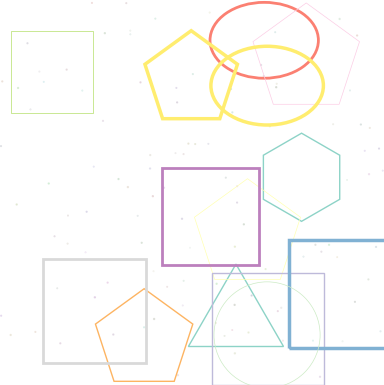[{"shape": "hexagon", "thickness": 1, "radius": 0.57, "center": [0.783, 0.54]}, {"shape": "triangle", "thickness": 1, "radius": 0.71, "center": [0.613, 0.171]}, {"shape": "pentagon", "thickness": 0.5, "radius": 0.72, "center": [0.643, 0.391]}, {"shape": "square", "thickness": 1, "radius": 0.73, "center": [0.695, 0.146]}, {"shape": "oval", "thickness": 2, "radius": 0.7, "center": [0.686, 0.895]}, {"shape": "square", "thickness": 2.5, "radius": 0.7, "center": [0.891, 0.236]}, {"shape": "pentagon", "thickness": 1, "radius": 0.66, "center": [0.374, 0.117]}, {"shape": "square", "thickness": 0.5, "radius": 0.53, "center": [0.135, 0.814]}, {"shape": "pentagon", "thickness": 0.5, "radius": 0.73, "center": [0.795, 0.847]}, {"shape": "square", "thickness": 2, "radius": 0.67, "center": [0.245, 0.192]}, {"shape": "square", "thickness": 2, "radius": 0.63, "center": [0.548, 0.438]}, {"shape": "circle", "thickness": 0.5, "radius": 0.69, "center": [0.694, 0.13]}, {"shape": "oval", "thickness": 2.5, "radius": 0.73, "center": [0.694, 0.778]}, {"shape": "pentagon", "thickness": 2.5, "radius": 0.63, "center": [0.497, 0.794]}]